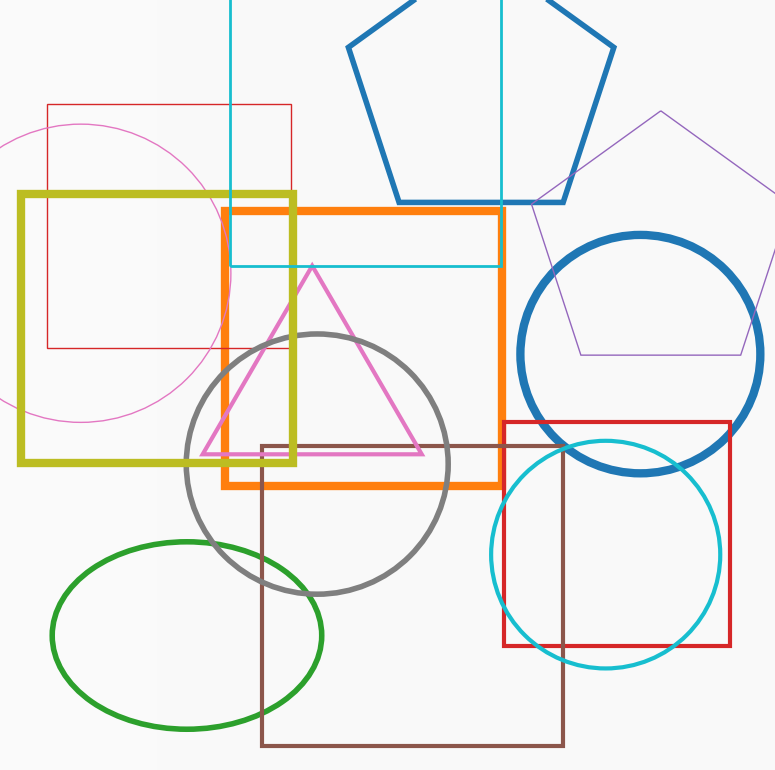[{"shape": "pentagon", "thickness": 2, "radius": 0.9, "center": [0.621, 0.883]}, {"shape": "circle", "thickness": 3, "radius": 0.77, "center": [0.826, 0.54]}, {"shape": "square", "thickness": 3, "radius": 0.89, "center": [0.469, 0.548]}, {"shape": "oval", "thickness": 2, "radius": 0.87, "center": [0.241, 0.175]}, {"shape": "square", "thickness": 0.5, "radius": 0.79, "center": [0.218, 0.706]}, {"shape": "square", "thickness": 1.5, "radius": 0.73, "center": [0.797, 0.306]}, {"shape": "pentagon", "thickness": 0.5, "radius": 0.88, "center": [0.853, 0.681]}, {"shape": "square", "thickness": 1.5, "radius": 0.97, "center": [0.532, 0.226]}, {"shape": "triangle", "thickness": 1.5, "radius": 0.82, "center": [0.403, 0.492]}, {"shape": "circle", "thickness": 0.5, "radius": 0.97, "center": [0.104, 0.645]}, {"shape": "circle", "thickness": 2, "radius": 0.84, "center": [0.409, 0.397]}, {"shape": "square", "thickness": 3, "radius": 0.88, "center": [0.203, 0.573]}, {"shape": "square", "thickness": 1, "radius": 0.87, "center": [0.471, 0.83]}, {"shape": "circle", "thickness": 1.5, "radius": 0.74, "center": [0.782, 0.28]}]